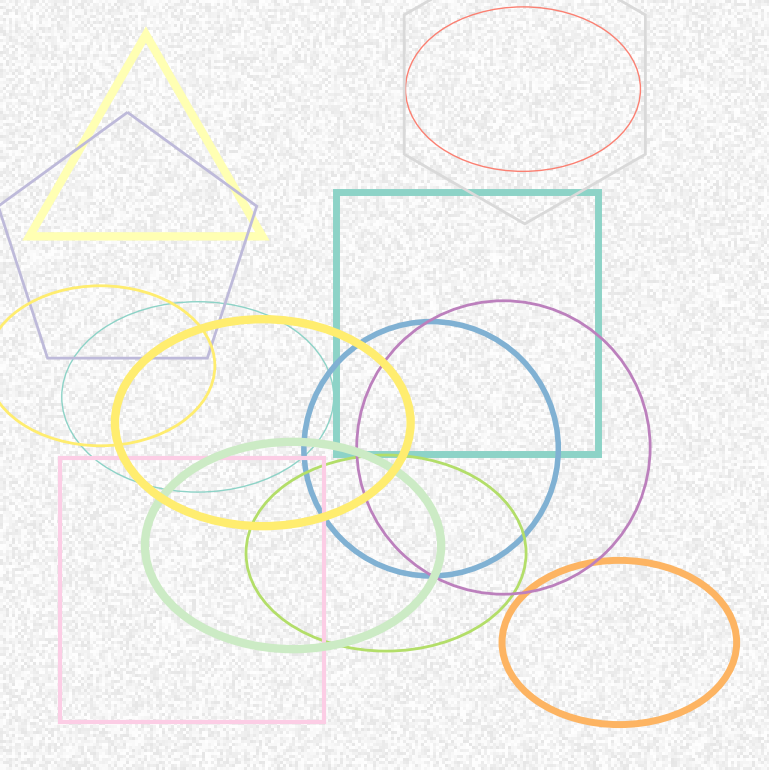[{"shape": "square", "thickness": 2.5, "radius": 0.85, "center": [0.607, 0.581]}, {"shape": "oval", "thickness": 0.5, "radius": 0.88, "center": [0.257, 0.485]}, {"shape": "triangle", "thickness": 3, "radius": 0.87, "center": [0.189, 0.78]}, {"shape": "pentagon", "thickness": 1, "radius": 0.88, "center": [0.166, 0.678]}, {"shape": "oval", "thickness": 0.5, "radius": 0.76, "center": [0.679, 0.884]}, {"shape": "circle", "thickness": 2, "radius": 0.83, "center": [0.56, 0.417]}, {"shape": "oval", "thickness": 2.5, "radius": 0.76, "center": [0.804, 0.166]}, {"shape": "oval", "thickness": 1, "radius": 0.91, "center": [0.501, 0.282]}, {"shape": "square", "thickness": 1.5, "radius": 0.86, "center": [0.249, 0.234]}, {"shape": "hexagon", "thickness": 1, "radius": 0.9, "center": [0.682, 0.89]}, {"shape": "circle", "thickness": 1, "radius": 0.95, "center": [0.654, 0.419]}, {"shape": "oval", "thickness": 3, "radius": 0.96, "center": [0.381, 0.292]}, {"shape": "oval", "thickness": 3, "radius": 0.96, "center": [0.341, 0.451]}, {"shape": "oval", "thickness": 1, "radius": 0.74, "center": [0.131, 0.525]}]